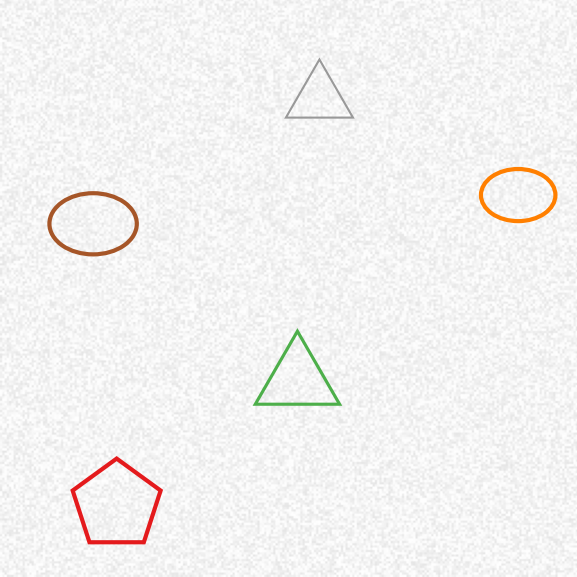[{"shape": "pentagon", "thickness": 2, "radius": 0.4, "center": [0.202, 0.125]}, {"shape": "triangle", "thickness": 1.5, "radius": 0.42, "center": [0.515, 0.341]}, {"shape": "oval", "thickness": 2, "radius": 0.32, "center": [0.897, 0.661]}, {"shape": "oval", "thickness": 2, "radius": 0.38, "center": [0.161, 0.612]}, {"shape": "triangle", "thickness": 1, "radius": 0.34, "center": [0.553, 0.829]}]